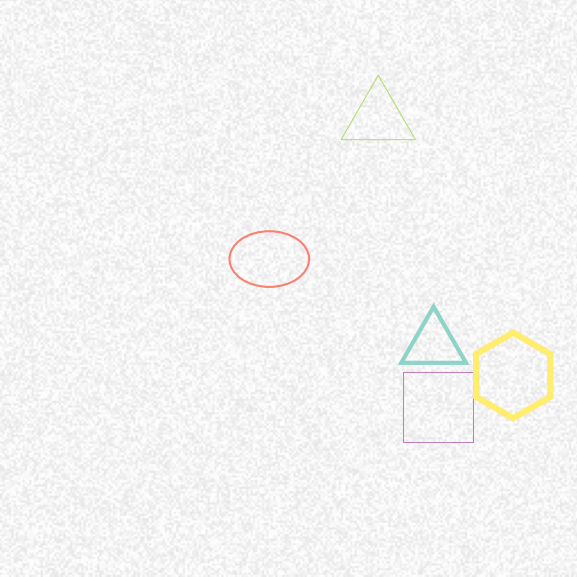[{"shape": "triangle", "thickness": 2, "radius": 0.32, "center": [0.751, 0.403]}, {"shape": "oval", "thickness": 1, "radius": 0.34, "center": [0.466, 0.551]}, {"shape": "triangle", "thickness": 0.5, "radius": 0.37, "center": [0.655, 0.794]}, {"shape": "square", "thickness": 0.5, "radius": 0.3, "center": [0.759, 0.295]}, {"shape": "hexagon", "thickness": 3, "radius": 0.37, "center": [0.889, 0.349]}]